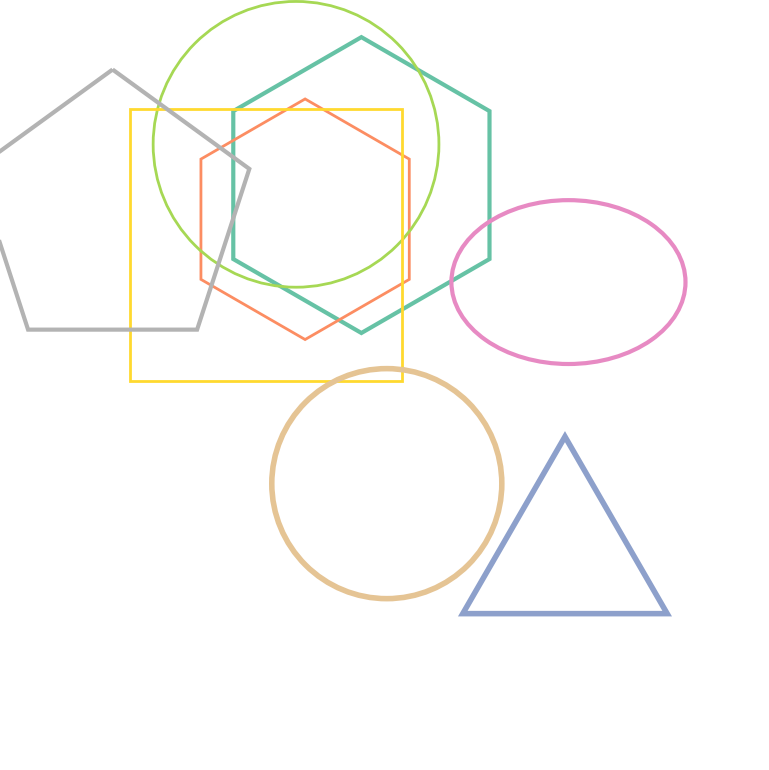[{"shape": "hexagon", "thickness": 1.5, "radius": 0.96, "center": [0.469, 0.76]}, {"shape": "hexagon", "thickness": 1, "radius": 0.78, "center": [0.396, 0.715]}, {"shape": "triangle", "thickness": 2, "radius": 0.77, "center": [0.734, 0.28]}, {"shape": "oval", "thickness": 1.5, "radius": 0.76, "center": [0.738, 0.634]}, {"shape": "circle", "thickness": 1, "radius": 0.93, "center": [0.384, 0.813]}, {"shape": "square", "thickness": 1, "radius": 0.88, "center": [0.345, 0.682]}, {"shape": "circle", "thickness": 2, "radius": 0.75, "center": [0.502, 0.372]}, {"shape": "pentagon", "thickness": 1.5, "radius": 0.93, "center": [0.146, 0.723]}]